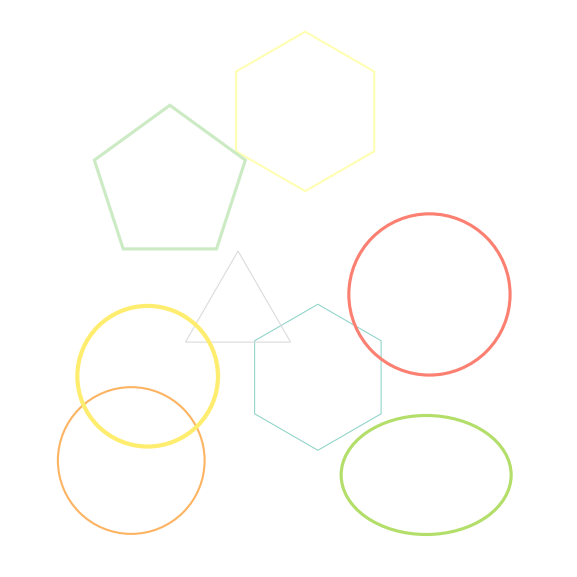[{"shape": "hexagon", "thickness": 0.5, "radius": 0.63, "center": [0.55, 0.346]}, {"shape": "hexagon", "thickness": 1, "radius": 0.69, "center": [0.528, 0.806]}, {"shape": "circle", "thickness": 1.5, "radius": 0.7, "center": [0.744, 0.489]}, {"shape": "circle", "thickness": 1, "radius": 0.64, "center": [0.227, 0.202]}, {"shape": "oval", "thickness": 1.5, "radius": 0.74, "center": [0.738, 0.177]}, {"shape": "triangle", "thickness": 0.5, "radius": 0.53, "center": [0.412, 0.459]}, {"shape": "pentagon", "thickness": 1.5, "radius": 0.69, "center": [0.294, 0.679]}, {"shape": "circle", "thickness": 2, "radius": 0.61, "center": [0.256, 0.348]}]